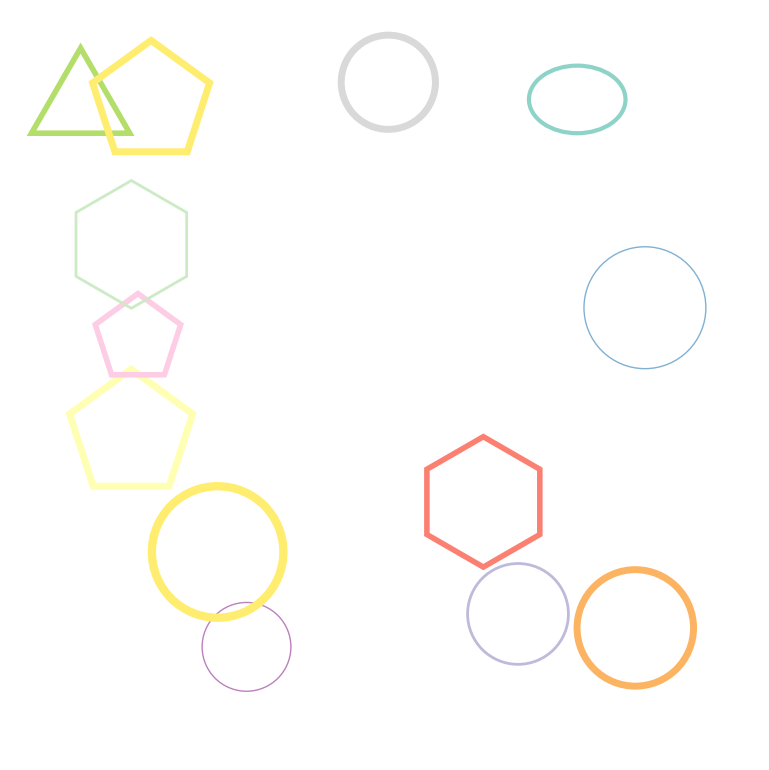[{"shape": "oval", "thickness": 1.5, "radius": 0.31, "center": [0.75, 0.871]}, {"shape": "pentagon", "thickness": 2.5, "radius": 0.42, "center": [0.17, 0.437]}, {"shape": "circle", "thickness": 1, "radius": 0.33, "center": [0.673, 0.203]}, {"shape": "hexagon", "thickness": 2, "radius": 0.42, "center": [0.628, 0.348]}, {"shape": "circle", "thickness": 0.5, "radius": 0.4, "center": [0.838, 0.6]}, {"shape": "circle", "thickness": 2.5, "radius": 0.38, "center": [0.825, 0.185]}, {"shape": "triangle", "thickness": 2, "radius": 0.37, "center": [0.105, 0.864]}, {"shape": "pentagon", "thickness": 2, "radius": 0.29, "center": [0.179, 0.56]}, {"shape": "circle", "thickness": 2.5, "radius": 0.31, "center": [0.504, 0.893]}, {"shape": "circle", "thickness": 0.5, "radius": 0.29, "center": [0.32, 0.16]}, {"shape": "hexagon", "thickness": 1, "radius": 0.41, "center": [0.171, 0.683]}, {"shape": "circle", "thickness": 3, "radius": 0.43, "center": [0.283, 0.283]}, {"shape": "pentagon", "thickness": 2.5, "radius": 0.4, "center": [0.196, 0.868]}]